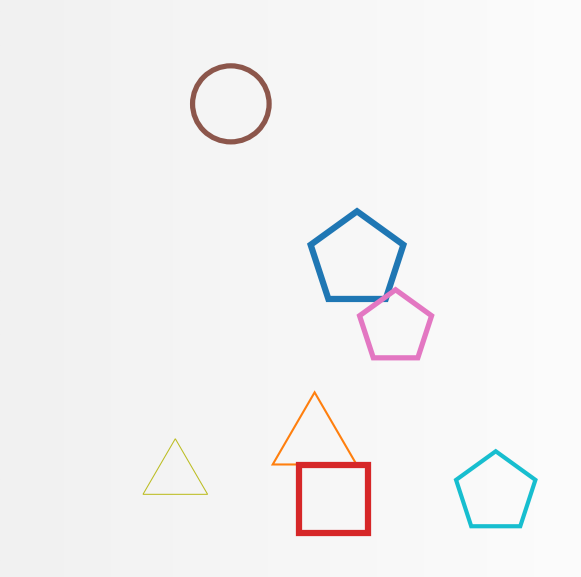[{"shape": "pentagon", "thickness": 3, "radius": 0.42, "center": [0.614, 0.549]}, {"shape": "triangle", "thickness": 1, "radius": 0.42, "center": [0.541, 0.236]}, {"shape": "square", "thickness": 3, "radius": 0.3, "center": [0.574, 0.135]}, {"shape": "circle", "thickness": 2.5, "radius": 0.33, "center": [0.397, 0.819]}, {"shape": "pentagon", "thickness": 2.5, "radius": 0.33, "center": [0.681, 0.432]}, {"shape": "triangle", "thickness": 0.5, "radius": 0.32, "center": [0.302, 0.175]}, {"shape": "pentagon", "thickness": 2, "radius": 0.36, "center": [0.853, 0.146]}]